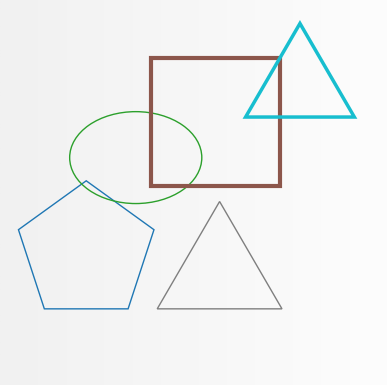[{"shape": "pentagon", "thickness": 1, "radius": 0.92, "center": [0.222, 0.347]}, {"shape": "oval", "thickness": 1, "radius": 0.85, "center": [0.35, 0.591]}, {"shape": "square", "thickness": 3, "radius": 0.83, "center": [0.556, 0.683]}, {"shape": "triangle", "thickness": 1, "radius": 0.93, "center": [0.567, 0.291]}, {"shape": "triangle", "thickness": 2.5, "radius": 0.81, "center": [0.774, 0.777]}]